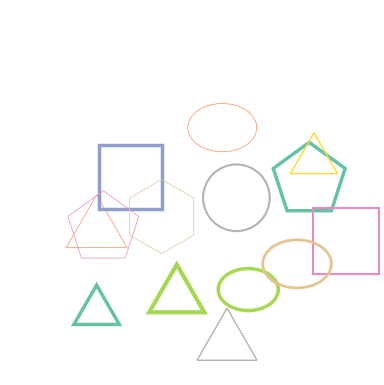[{"shape": "pentagon", "thickness": 2.5, "radius": 0.49, "center": [0.803, 0.532]}, {"shape": "triangle", "thickness": 2.5, "radius": 0.34, "center": [0.251, 0.191]}, {"shape": "oval", "thickness": 0.5, "radius": 0.45, "center": [0.577, 0.668]}, {"shape": "triangle", "thickness": 0.5, "radius": 0.46, "center": [0.251, 0.403]}, {"shape": "square", "thickness": 2.5, "radius": 0.41, "center": [0.339, 0.54]}, {"shape": "pentagon", "thickness": 0.5, "radius": 0.48, "center": [0.268, 0.408]}, {"shape": "square", "thickness": 1.5, "radius": 0.43, "center": [0.899, 0.375]}, {"shape": "triangle", "thickness": 3, "radius": 0.41, "center": [0.459, 0.23]}, {"shape": "oval", "thickness": 2.5, "radius": 0.39, "center": [0.645, 0.248]}, {"shape": "triangle", "thickness": 1, "radius": 0.35, "center": [0.815, 0.584]}, {"shape": "oval", "thickness": 2, "radius": 0.45, "center": [0.772, 0.315]}, {"shape": "hexagon", "thickness": 0.5, "radius": 0.48, "center": [0.42, 0.437]}, {"shape": "triangle", "thickness": 1, "radius": 0.45, "center": [0.59, 0.109]}, {"shape": "circle", "thickness": 1.5, "radius": 0.43, "center": [0.614, 0.486]}]